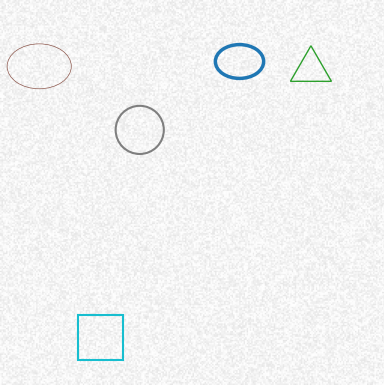[{"shape": "oval", "thickness": 2.5, "radius": 0.31, "center": [0.622, 0.84]}, {"shape": "triangle", "thickness": 1, "radius": 0.31, "center": [0.808, 0.82]}, {"shape": "oval", "thickness": 0.5, "radius": 0.42, "center": [0.102, 0.828]}, {"shape": "circle", "thickness": 1.5, "radius": 0.31, "center": [0.363, 0.663]}, {"shape": "square", "thickness": 1.5, "radius": 0.29, "center": [0.261, 0.124]}]